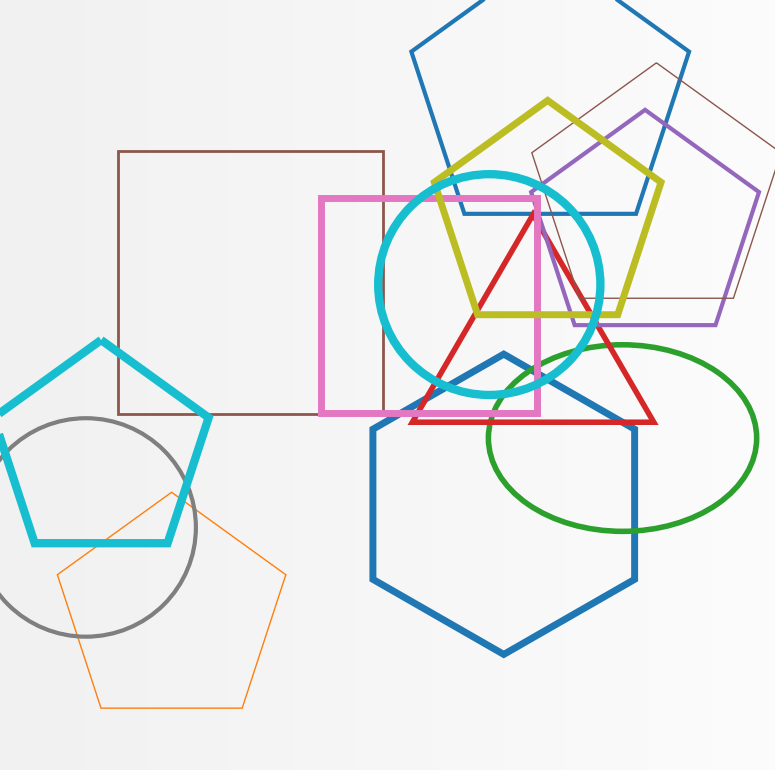[{"shape": "hexagon", "thickness": 2.5, "radius": 0.97, "center": [0.65, 0.345]}, {"shape": "pentagon", "thickness": 1.5, "radius": 0.94, "center": [0.71, 0.875]}, {"shape": "pentagon", "thickness": 0.5, "radius": 0.77, "center": [0.221, 0.206]}, {"shape": "oval", "thickness": 2, "radius": 0.87, "center": [0.803, 0.431]}, {"shape": "triangle", "thickness": 2, "radius": 0.9, "center": [0.688, 0.542]}, {"shape": "pentagon", "thickness": 1.5, "radius": 0.77, "center": [0.832, 0.703]}, {"shape": "pentagon", "thickness": 0.5, "radius": 0.85, "center": [0.847, 0.749]}, {"shape": "square", "thickness": 1, "radius": 0.85, "center": [0.324, 0.633]}, {"shape": "square", "thickness": 2.5, "radius": 0.7, "center": [0.554, 0.603]}, {"shape": "circle", "thickness": 1.5, "radius": 0.71, "center": [0.111, 0.315]}, {"shape": "pentagon", "thickness": 2.5, "radius": 0.77, "center": [0.707, 0.716]}, {"shape": "pentagon", "thickness": 3, "radius": 0.73, "center": [0.13, 0.413]}, {"shape": "circle", "thickness": 3, "radius": 0.72, "center": [0.631, 0.63]}]